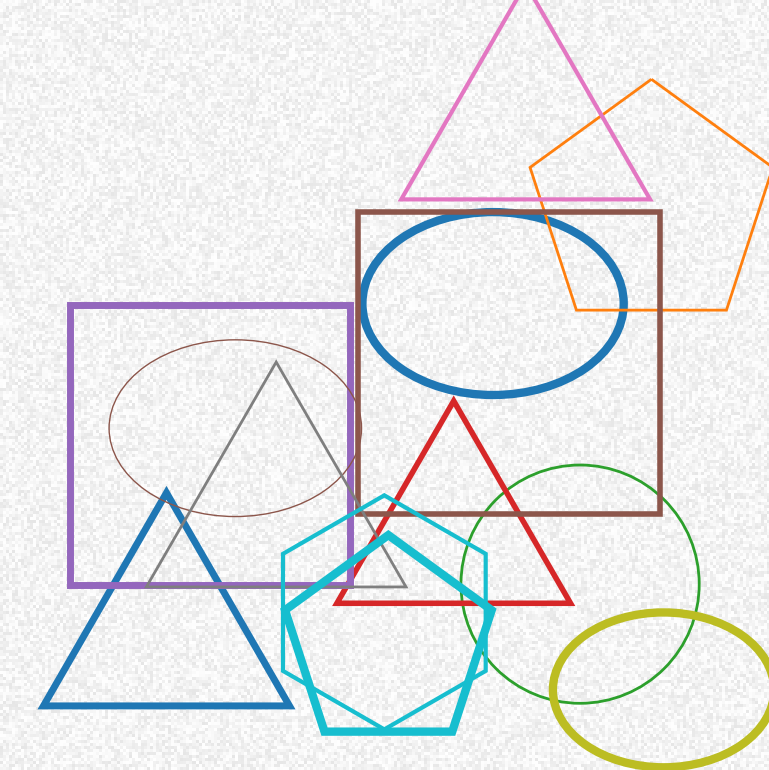[{"shape": "oval", "thickness": 3, "radius": 0.85, "center": [0.64, 0.606]}, {"shape": "triangle", "thickness": 2.5, "radius": 0.92, "center": [0.216, 0.175]}, {"shape": "pentagon", "thickness": 1, "radius": 0.83, "center": [0.846, 0.731]}, {"shape": "circle", "thickness": 1, "radius": 0.77, "center": [0.753, 0.241]}, {"shape": "triangle", "thickness": 2, "radius": 0.88, "center": [0.589, 0.304]}, {"shape": "square", "thickness": 2.5, "radius": 0.91, "center": [0.273, 0.422]}, {"shape": "oval", "thickness": 0.5, "radius": 0.82, "center": [0.306, 0.444]}, {"shape": "square", "thickness": 2, "radius": 0.98, "center": [0.661, 0.528]}, {"shape": "triangle", "thickness": 1.5, "radius": 0.93, "center": [0.683, 0.834]}, {"shape": "triangle", "thickness": 1, "radius": 0.97, "center": [0.359, 0.335]}, {"shape": "oval", "thickness": 3, "radius": 0.72, "center": [0.862, 0.104]}, {"shape": "pentagon", "thickness": 3, "radius": 0.71, "center": [0.504, 0.164]}, {"shape": "hexagon", "thickness": 1.5, "radius": 0.76, "center": [0.499, 0.205]}]